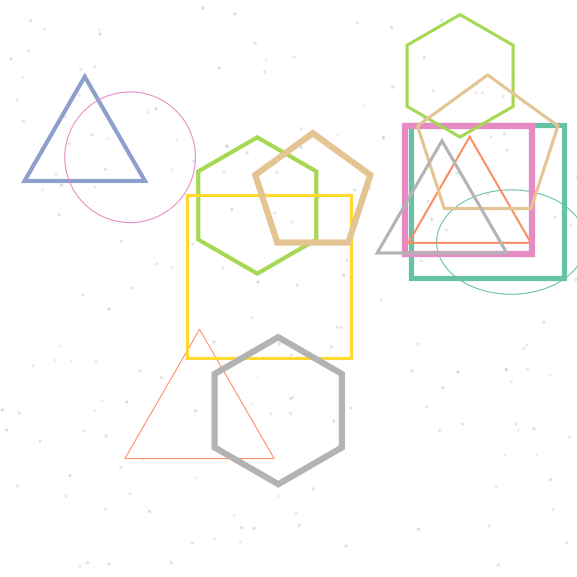[{"shape": "square", "thickness": 2.5, "radius": 0.66, "center": [0.844, 0.65]}, {"shape": "oval", "thickness": 0.5, "radius": 0.65, "center": [0.885, 0.58]}, {"shape": "triangle", "thickness": 0.5, "radius": 0.75, "center": [0.345, 0.28]}, {"shape": "triangle", "thickness": 1, "radius": 0.61, "center": [0.813, 0.64]}, {"shape": "triangle", "thickness": 2, "radius": 0.6, "center": [0.147, 0.746]}, {"shape": "square", "thickness": 3, "radius": 0.55, "center": [0.811, 0.671]}, {"shape": "circle", "thickness": 0.5, "radius": 0.57, "center": [0.225, 0.727]}, {"shape": "hexagon", "thickness": 2, "radius": 0.59, "center": [0.446, 0.643]}, {"shape": "hexagon", "thickness": 1.5, "radius": 0.53, "center": [0.797, 0.868]}, {"shape": "square", "thickness": 1.5, "radius": 0.71, "center": [0.465, 0.52]}, {"shape": "pentagon", "thickness": 1.5, "radius": 0.64, "center": [0.844, 0.741]}, {"shape": "pentagon", "thickness": 3, "radius": 0.52, "center": [0.542, 0.664]}, {"shape": "hexagon", "thickness": 3, "radius": 0.64, "center": [0.482, 0.288]}, {"shape": "triangle", "thickness": 1.5, "radius": 0.65, "center": [0.765, 0.626]}]